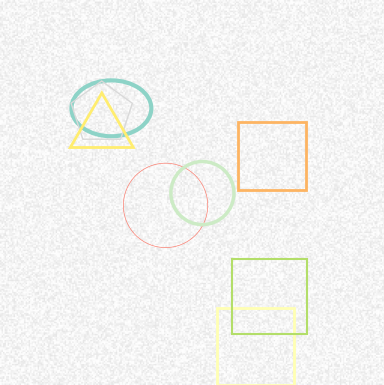[{"shape": "oval", "thickness": 3, "radius": 0.52, "center": [0.289, 0.719]}, {"shape": "square", "thickness": 2, "radius": 0.5, "center": [0.664, 0.1]}, {"shape": "circle", "thickness": 0.5, "radius": 0.55, "center": [0.43, 0.466]}, {"shape": "square", "thickness": 2, "radius": 0.44, "center": [0.707, 0.595]}, {"shape": "square", "thickness": 1.5, "radius": 0.49, "center": [0.701, 0.231]}, {"shape": "pentagon", "thickness": 1, "radius": 0.42, "center": [0.264, 0.706]}, {"shape": "circle", "thickness": 2.5, "radius": 0.41, "center": [0.526, 0.499]}, {"shape": "triangle", "thickness": 2, "radius": 0.47, "center": [0.264, 0.664]}]